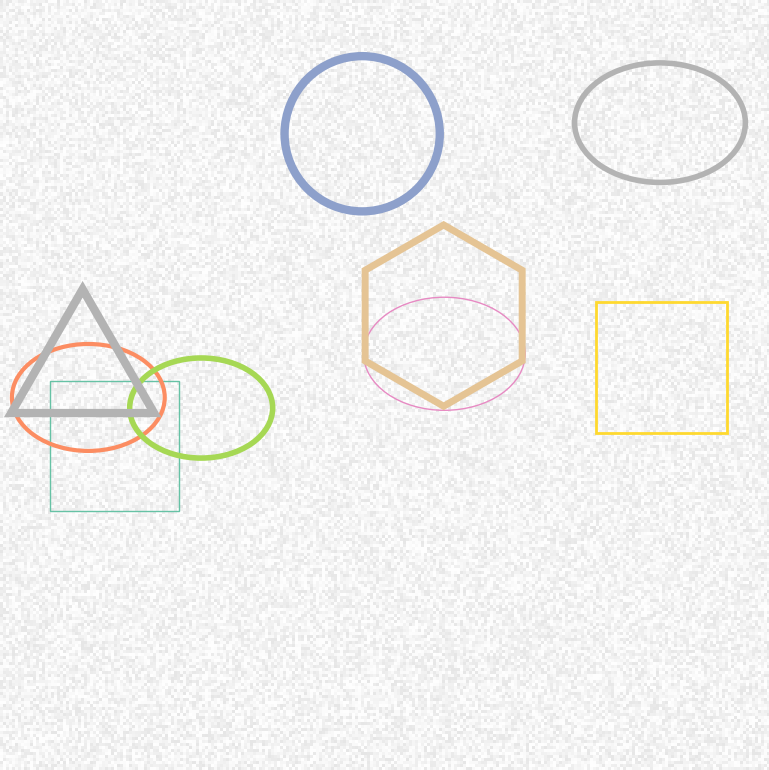[{"shape": "square", "thickness": 0.5, "radius": 0.42, "center": [0.148, 0.421]}, {"shape": "oval", "thickness": 1.5, "radius": 0.5, "center": [0.115, 0.484]}, {"shape": "circle", "thickness": 3, "radius": 0.5, "center": [0.47, 0.826]}, {"shape": "oval", "thickness": 0.5, "radius": 0.52, "center": [0.577, 0.541]}, {"shape": "oval", "thickness": 2, "radius": 0.46, "center": [0.261, 0.47]}, {"shape": "square", "thickness": 1, "radius": 0.43, "center": [0.859, 0.523]}, {"shape": "hexagon", "thickness": 2.5, "radius": 0.59, "center": [0.576, 0.59]}, {"shape": "triangle", "thickness": 3, "radius": 0.54, "center": [0.107, 0.517]}, {"shape": "oval", "thickness": 2, "radius": 0.55, "center": [0.857, 0.841]}]